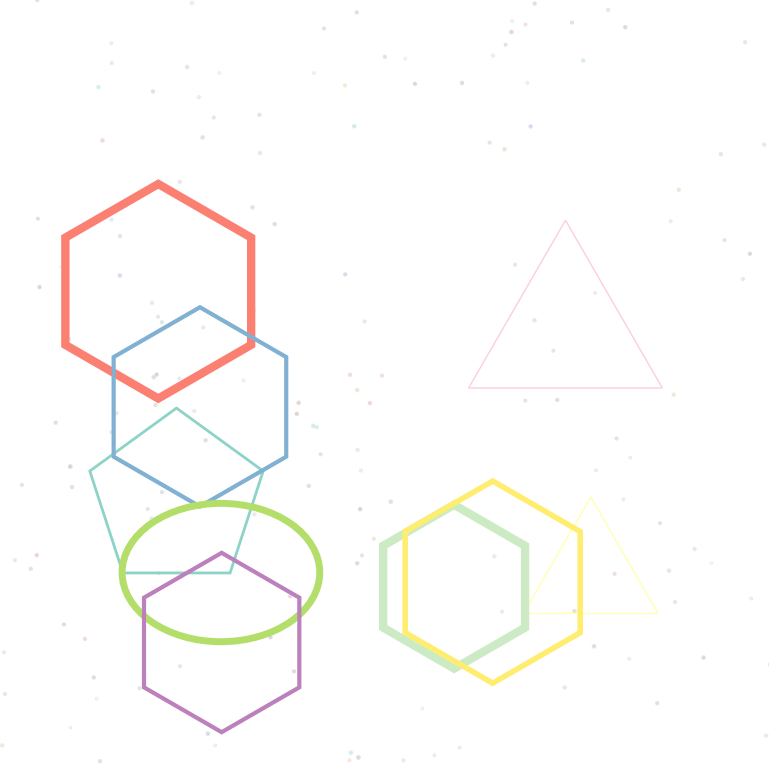[{"shape": "pentagon", "thickness": 1, "radius": 0.59, "center": [0.229, 0.352]}, {"shape": "triangle", "thickness": 0.5, "radius": 0.5, "center": [0.767, 0.254]}, {"shape": "hexagon", "thickness": 3, "radius": 0.7, "center": [0.206, 0.622]}, {"shape": "hexagon", "thickness": 1.5, "radius": 0.65, "center": [0.26, 0.472]}, {"shape": "oval", "thickness": 2.5, "radius": 0.64, "center": [0.287, 0.256]}, {"shape": "triangle", "thickness": 0.5, "radius": 0.73, "center": [0.734, 0.569]}, {"shape": "hexagon", "thickness": 1.5, "radius": 0.58, "center": [0.288, 0.166]}, {"shape": "hexagon", "thickness": 3, "radius": 0.53, "center": [0.59, 0.238]}, {"shape": "hexagon", "thickness": 2, "radius": 0.66, "center": [0.64, 0.244]}]